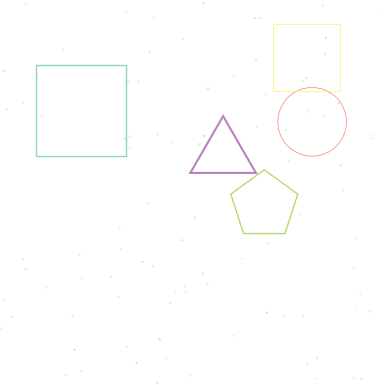[{"shape": "square", "thickness": 1, "radius": 0.59, "center": [0.211, 0.713]}, {"shape": "circle", "thickness": 0.5, "radius": 0.45, "center": [0.811, 0.684]}, {"shape": "pentagon", "thickness": 1, "radius": 0.46, "center": [0.686, 0.467]}, {"shape": "triangle", "thickness": 1.5, "radius": 0.49, "center": [0.58, 0.6]}, {"shape": "square", "thickness": 0.5, "radius": 0.44, "center": [0.797, 0.851]}]